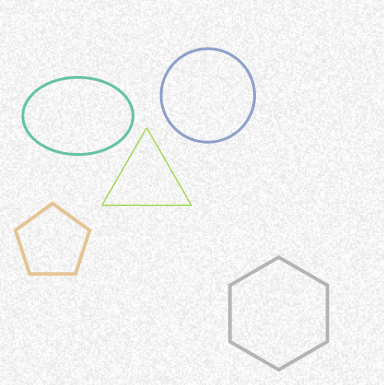[{"shape": "oval", "thickness": 2, "radius": 0.72, "center": [0.202, 0.699]}, {"shape": "circle", "thickness": 2, "radius": 0.61, "center": [0.54, 0.752]}, {"shape": "triangle", "thickness": 1, "radius": 0.67, "center": [0.381, 0.534]}, {"shape": "pentagon", "thickness": 2.5, "radius": 0.51, "center": [0.136, 0.37]}, {"shape": "hexagon", "thickness": 2.5, "radius": 0.73, "center": [0.724, 0.186]}]